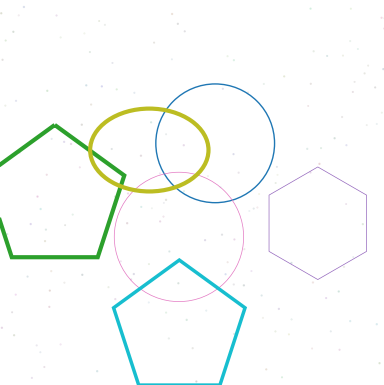[{"shape": "circle", "thickness": 1, "radius": 0.77, "center": [0.559, 0.628]}, {"shape": "pentagon", "thickness": 3, "radius": 0.95, "center": [0.142, 0.486]}, {"shape": "hexagon", "thickness": 0.5, "radius": 0.73, "center": [0.825, 0.42]}, {"shape": "circle", "thickness": 0.5, "radius": 0.84, "center": [0.465, 0.385]}, {"shape": "oval", "thickness": 3, "radius": 0.77, "center": [0.388, 0.61]}, {"shape": "pentagon", "thickness": 2.5, "radius": 0.9, "center": [0.466, 0.145]}]